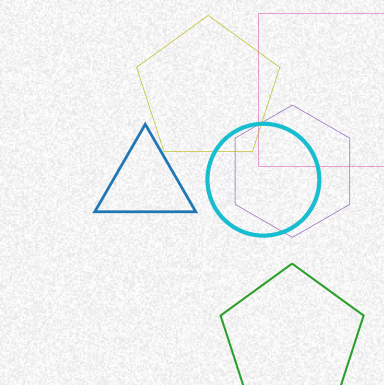[{"shape": "triangle", "thickness": 2, "radius": 0.76, "center": [0.377, 0.526]}, {"shape": "pentagon", "thickness": 1.5, "radius": 0.98, "center": [0.759, 0.12]}, {"shape": "hexagon", "thickness": 0.5, "radius": 0.86, "center": [0.76, 0.555]}, {"shape": "square", "thickness": 0.5, "radius": 0.99, "center": [0.868, 0.767]}, {"shape": "pentagon", "thickness": 0.5, "radius": 0.98, "center": [0.541, 0.765]}, {"shape": "circle", "thickness": 3, "radius": 0.73, "center": [0.684, 0.533]}]